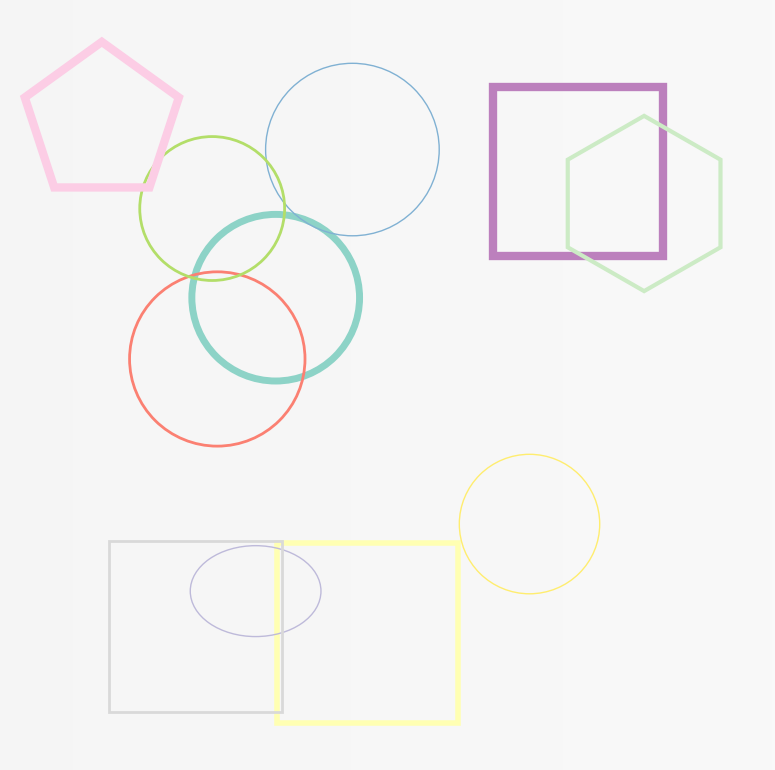[{"shape": "circle", "thickness": 2.5, "radius": 0.54, "center": [0.356, 0.613]}, {"shape": "square", "thickness": 2, "radius": 0.58, "center": [0.474, 0.177]}, {"shape": "oval", "thickness": 0.5, "radius": 0.42, "center": [0.33, 0.232]}, {"shape": "circle", "thickness": 1, "radius": 0.57, "center": [0.28, 0.534]}, {"shape": "circle", "thickness": 0.5, "radius": 0.56, "center": [0.455, 0.806]}, {"shape": "circle", "thickness": 1, "radius": 0.47, "center": [0.274, 0.729]}, {"shape": "pentagon", "thickness": 3, "radius": 0.52, "center": [0.131, 0.841]}, {"shape": "square", "thickness": 1, "radius": 0.56, "center": [0.253, 0.187]}, {"shape": "square", "thickness": 3, "radius": 0.55, "center": [0.746, 0.777]}, {"shape": "hexagon", "thickness": 1.5, "radius": 0.57, "center": [0.831, 0.736]}, {"shape": "circle", "thickness": 0.5, "radius": 0.45, "center": [0.683, 0.319]}]